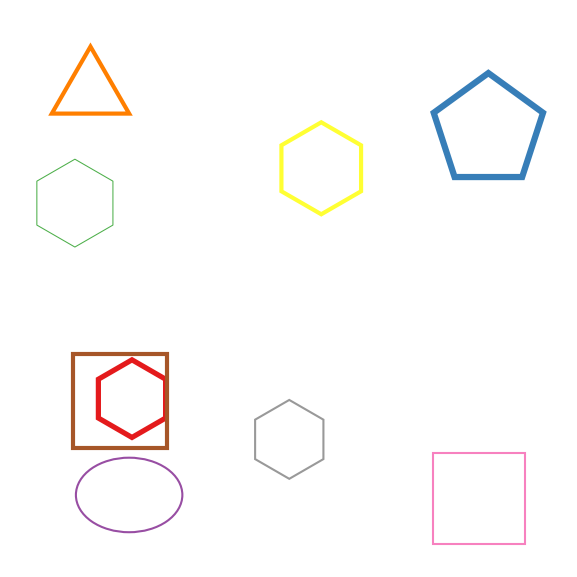[{"shape": "hexagon", "thickness": 2.5, "radius": 0.34, "center": [0.229, 0.309]}, {"shape": "pentagon", "thickness": 3, "radius": 0.5, "center": [0.846, 0.773]}, {"shape": "hexagon", "thickness": 0.5, "radius": 0.38, "center": [0.13, 0.647]}, {"shape": "oval", "thickness": 1, "radius": 0.46, "center": [0.224, 0.142]}, {"shape": "triangle", "thickness": 2, "radius": 0.39, "center": [0.157, 0.841]}, {"shape": "hexagon", "thickness": 2, "radius": 0.4, "center": [0.556, 0.708]}, {"shape": "square", "thickness": 2, "radius": 0.41, "center": [0.207, 0.305]}, {"shape": "square", "thickness": 1, "radius": 0.4, "center": [0.829, 0.136]}, {"shape": "hexagon", "thickness": 1, "radius": 0.34, "center": [0.501, 0.238]}]